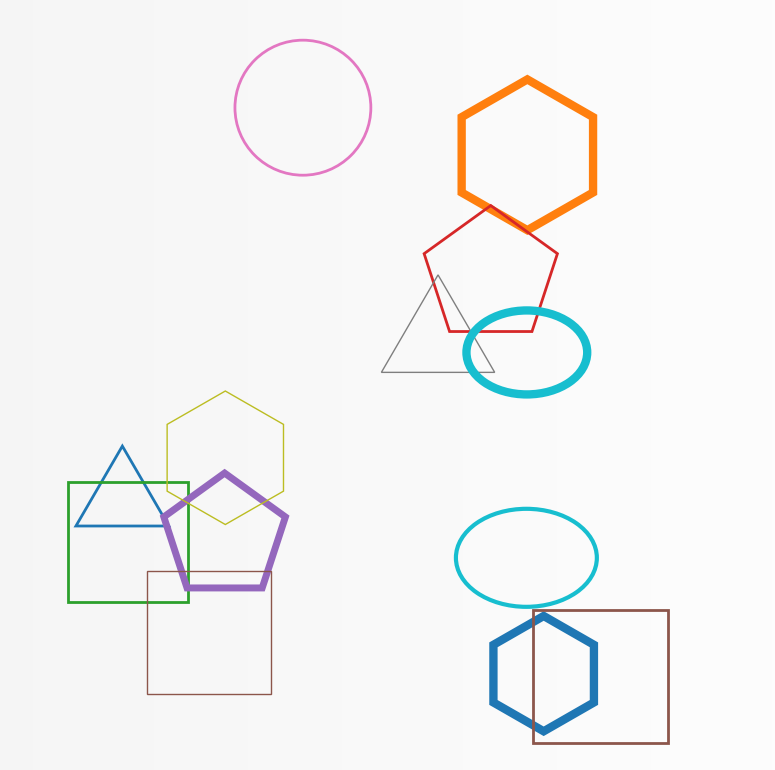[{"shape": "hexagon", "thickness": 3, "radius": 0.37, "center": [0.702, 0.125]}, {"shape": "triangle", "thickness": 1, "radius": 0.35, "center": [0.158, 0.351]}, {"shape": "hexagon", "thickness": 3, "radius": 0.49, "center": [0.68, 0.799]}, {"shape": "square", "thickness": 1, "radius": 0.39, "center": [0.165, 0.296]}, {"shape": "pentagon", "thickness": 1, "radius": 0.45, "center": [0.633, 0.643]}, {"shape": "pentagon", "thickness": 2.5, "radius": 0.41, "center": [0.29, 0.303]}, {"shape": "square", "thickness": 0.5, "radius": 0.4, "center": [0.27, 0.178]}, {"shape": "square", "thickness": 1, "radius": 0.43, "center": [0.775, 0.122]}, {"shape": "circle", "thickness": 1, "radius": 0.44, "center": [0.391, 0.86]}, {"shape": "triangle", "thickness": 0.5, "radius": 0.42, "center": [0.565, 0.559]}, {"shape": "hexagon", "thickness": 0.5, "radius": 0.43, "center": [0.291, 0.405]}, {"shape": "oval", "thickness": 1.5, "radius": 0.45, "center": [0.679, 0.276]}, {"shape": "oval", "thickness": 3, "radius": 0.39, "center": [0.68, 0.542]}]